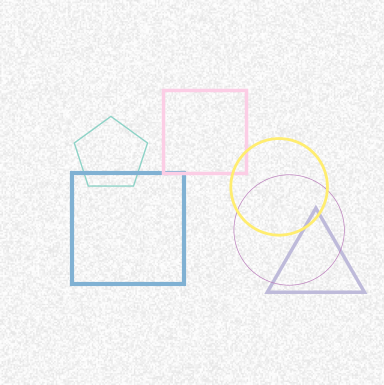[{"shape": "pentagon", "thickness": 1, "radius": 0.5, "center": [0.288, 0.598]}, {"shape": "triangle", "thickness": 2.5, "radius": 0.73, "center": [0.82, 0.314]}, {"shape": "square", "thickness": 3, "radius": 0.73, "center": [0.332, 0.407]}, {"shape": "square", "thickness": 2.5, "radius": 0.54, "center": [0.531, 0.659]}, {"shape": "circle", "thickness": 0.5, "radius": 0.72, "center": [0.751, 0.403]}, {"shape": "circle", "thickness": 2, "radius": 0.63, "center": [0.725, 0.515]}]